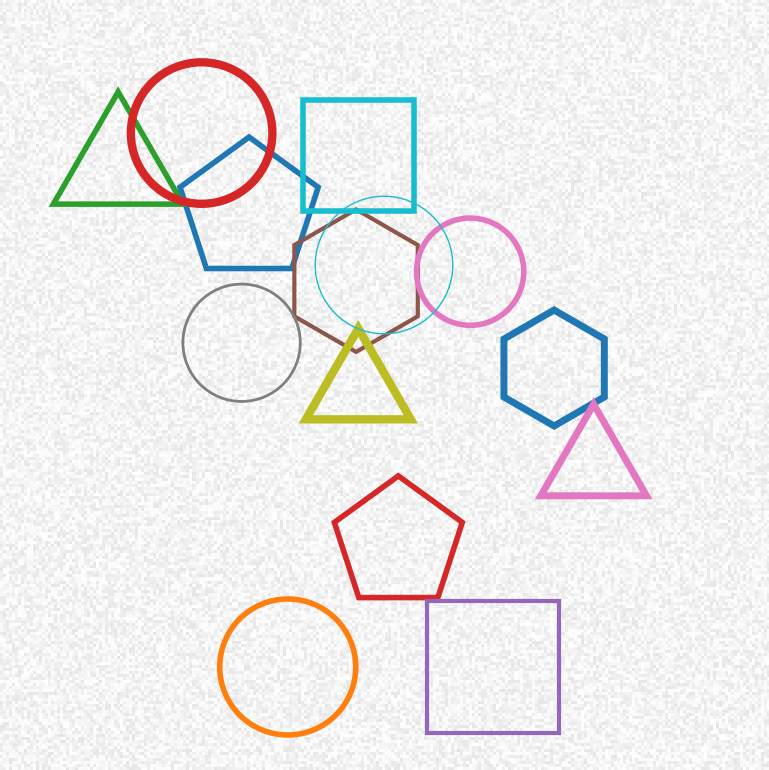[{"shape": "hexagon", "thickness": 2.5, "radius": 0.38, "center": [0.72, 0.522]}, {"shape": "pentagon", "thickness": 2, "radius": 0.47, "center": [0.324, 0.728]}, {"shape": "circle", "thickness": 2, "radius": 0.44, "center": [0.374, 0.134]}, {"shape": "triangle", "thickness": 2, "radius": 0.49, "center": [0.153, 0.784]}, {"shape": "pentagon", "thickness": 2, "radius": 0.44, "center": [0.517, 0.295]}, {"shape": "circle", "thickness": 3, "radius": 0.46, "center": [0.262, 0.827]}, {"shape": "square", "thickness": 1.5, "radius": 0.43, "center": [0.641, 0.133]}, {"shape": "hexagon", "thickness": 1.5, "radius": 0.46, "center": [0.462, 0.635]}, {"shape": "triangle", "thickness": 2.5, "radius": 0.4, "center": [0.771, 0.396]}, {"shape": "circle", "thickness": 2, "radius": 0.35, "center": [0.611, 0.647]}, {"shape": "circle", "thickness": 1, "radius": 0.38, "center": [0.314, 0.555]}, {"shape": "triangle", "thickness": 3, "radius": 0.39, "center": [0.465, 0.495]}, {"shape": "square", "thickness": 2, "radius": 0.36, "center": [0.465, 0.798]}, {"shape": "circle", "thickness": 0.5, "radius": 0.45, "center": [0.499, 0.656]}]